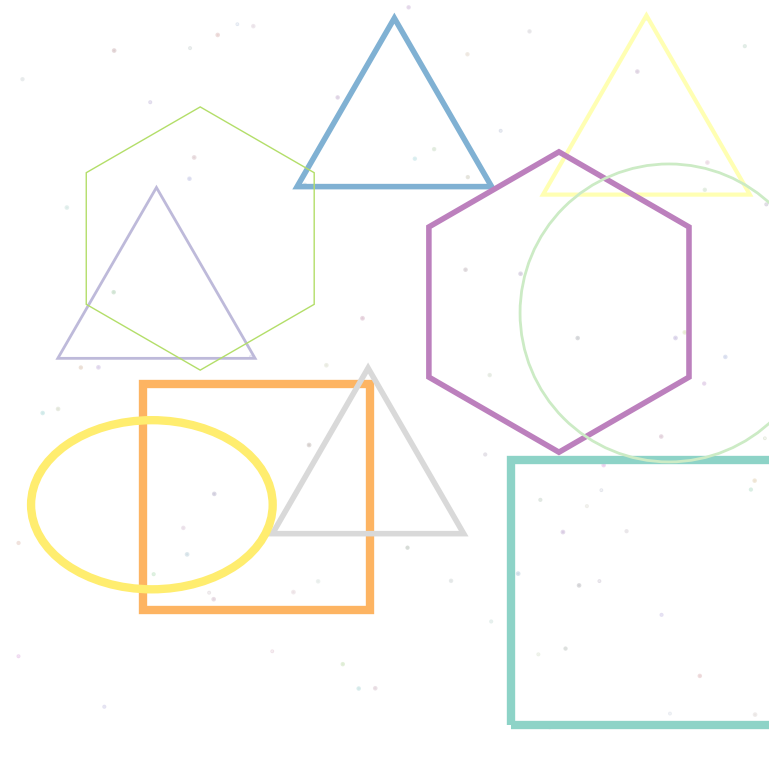[{"shape": "square", "thickness": 3, "radius": 0.86, "center": [0.835, 0.231]}, {"shape": "triangle", "thickness": 1.5, "radius": 0.78, "center": [0.84, 0.825]}, {"shape": "triangle", "thickness": 1, "radius": 0.74, "center": [0.203, 0.609]}, {"shape": "triangle", "thickness": 2, "radius": 0.73, "center": [0.512, 0.831]}, {"shape": "square", "thickness": 3, "radius": 0.74, "center": [0.334, 0.354]}, {"shape": "hexagon", "thickness": 0.5, "radius": 0.85, "center": [0.26, 0.69]}, {"shape": "triangle", "thickness": 2, "radius": 0.72, "center": [0.478, 0.379]}, {"shape": "hexagon", "thickness": 2, "radius": 0.98, "center": [0.726, 0.608]}, {"shape": "circle", "thickness": 1, "radius": 0.97, "center": [0.869, 0.594]}, {"shape": "oval", "thickness": 3, "radius": 0.78, "center": [0.197, 0.344]}]